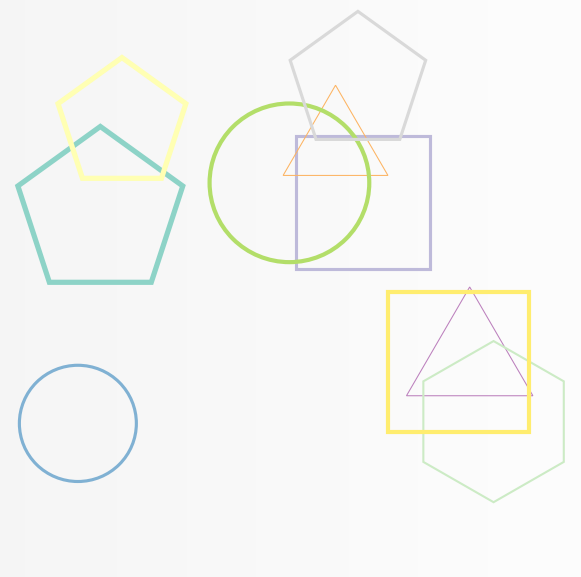[{"shape": "pentagon", "thickness": 2.5, "radius": 0.75, "center": [0.173, 0.631]}, {"shape": "pentagon", "thickness": 2.5, "radius": 0.58, "center": [0.21, 0.784]}, {"shape": "square", "thickness": 1.5, "radius": 0.58, "center": [0.625, 0.649]}, {"shape": "circle", "thickness": 1.5, "radius": 0.5, "center": [0.134, 0.266]}, {"shape": "triangle", "thickness": 0.5, "radius": 0.52, "center": [0.577, 0.747]}, {"shape": "circle", "thickness": 2, "radius": 0.69, "center": [0.498, 0.683]}, {"shape": "pentagon", "thickness": 1.5, "radius": 0.61, "center": [0.616, 0.857]}, {"shape": "triangle", "thickness": 0.5, "radius": 0.63, "center": [0.808, 0.377]}, {"shape": "hexagon", "thickness": 1, "radius": 0.7, "center": [0.849, 0.269]}, {"shape": "square", "thickness": 2, "radius": 0.6, "center": [0.789, 0.372]}]